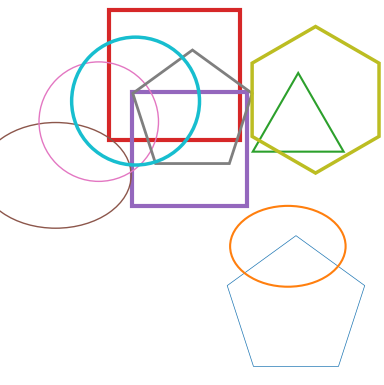[{"shape": "pentagon", "thickness": 0.5, "radius": 0.94, "center": [0.769, 0.2]}, {"shape": "oval", "thickness": 1.5, "radius": 0.75, "center": [0.748, 0.36]}, {"shape": "triangle", "thickness": 1.5, "radius": 0.68, "center": [0.775, 0.674]}, {"shape": "square", "thickness": 3, "radius": 0.85, "center": [0.453, 0.805]}, {"shape": "square", "thickness": 3, "radius": 0.74, "center": [0.493, 0.613]}, {"shape": "oval", "thickness": 1, "radius": 0.98, "center": [0.145, 0.545]}, {"shape": "circle", "thickness": 1, "radius": 0.78, "center": [0.257, 0.684]}, {"shape": "pentagon", "thickness": 2, "radius": 0.81, "center": [0.5, 0.707]}, {"shape": "hexagon", "thickness": 2.5, "radius": 0.95, "center": [0.82, 0.741]}, {"shape": "circle", "thickness": 2.5, "radius": 0.83, "center": [0.352, 0.737]}]